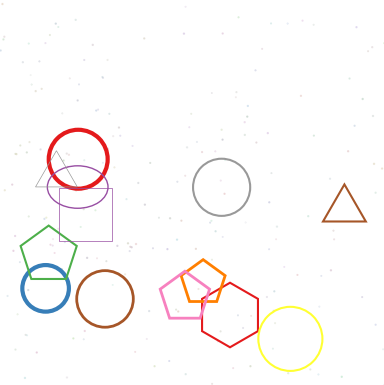[{"shape": "hexagon", "thickness": 1.5, "radius": 0.42, "center": [0.597, 0.182]}, {"shape": "circle", "thickness": 3, "radius": 0.38, "center": [0.203, 0.586]}, {"shape": "circle", "thickness": 3, "radius": 0.3, "center": [0.118, 0.251]}, {"shape": "pentagon", "thickness": 1.5, "radius": 0.38, "center": [0.126, 0.337]}, {"shape": "square", "thickness": 0.5, "radius": 0.34, "center": [0.223, 0.442]}, {"shape": "oval", "thickness": 1, "radius": 0.39, "center": [0.202, 0.514]}, {"shape": "pentagon", "thickness": 2, "radius": 0.3, "center": [0.528, 0.265]}, {"shape": "circle", "thickness": 1.5, "radius": 0.42, "center": [0.754, 0.12]}, {"shape": "triangle", "thickness": 1.5, "radius": 0.32, "center": [0.895, 0.457]}, {"shape": "circle", "thickness": 2, "radius": 0.37, "center": [0.273, 0.224]}, {"shape": "pentagon", "thickness": 2, "radius": 0.34, "center": [0.48, 0.228]}, {"shape": "triangle", "thickness": 0.5, "radius": 0.31, "center": [0.147, 0.546]}, {"shape": "circle", "thickness": 1.5, "radius": 0.37, "center": [0.576, 0.514]}]